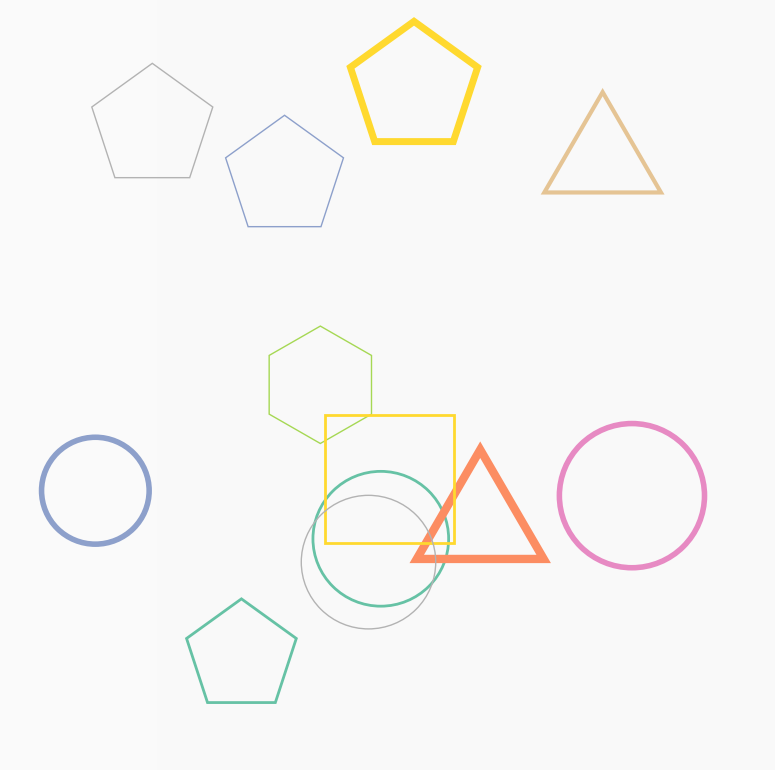[{"shape": "pentagon", "thickness": 1, "radius": 0.37, "center": [0.312, 0.148]}, {"shape": "circle", "thickness": 1, "radius": 0.44, "center": [0.491, 0.3]}, {"shape": "triangle", "thickness": 3, "radius": 0.47, "center": [0.62, 0.321]}, {"shape": "circle", "thickness": 2, "radius": 0.35, "center": [0.123, 0.363]}, {"shape": "pentagon", "thickness": 0.5, "radius": 0.4, "center": [0.367, 0.77]}, {"shape": "circle", "thickness": 2, "radius": 0.47, "center": [0.815, 0.356]}, {"shape": "hexagon", "thickness": 0.5, "radius": 0.38, "center": [0.413, 0.5]}, {"shape": "pentagon", "thickness": 2.5, "radius": 0.43, "center": [0.534, 0.886]}, {"shape": "square", "thickness": 1, "radius": 0.42, "center": [0.503, 0.378]}, {"shape": "triangle", "thickness": 1.5, "radius": 0.43, "center": [0.778, 0.793]}, {"shape": "circle", "thickness": 0.5, "radius": 0.43, "center": [0.475, 0.27]}, {"shape": "pentagon", "thickness": 0.5, "radius": 0.41, "center": [0.197, 0.836]}]